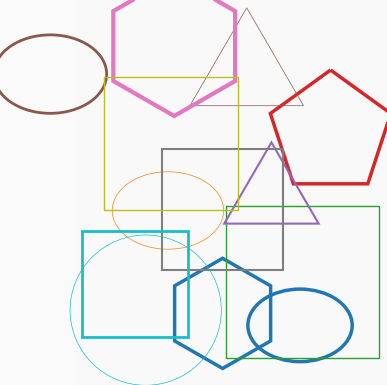[{"shape": "oval", "thickness": 2.5, "radius": 0.67, "center": [0.774, 0.155]}, {"shape": "hexagon", "thickness": 2.5, "radius": 0.72, "center": [0.575, 0.186]}, {"shape": "oval", "thickness": 0.5, "radius": 0.72, "center": [0.433, 0.453]}, {"shape": "square", "thickness": 1, "radius": 0.99, "center": [0.782, 0.268]}, {"shape": "pentagon", "thickness": 2.5, "radius": 0.82, "center": [0.853, 0.655]}, {"shape": "triangle", "thickness": 1.5, "radius": 0.7, "center": [0.7, 0.489]}, {"shape": "triangle", "thickness": 0.5, "radius": 0.85, "center": [0.637, 0.81]}, {"shape": "oval", "thickness": 2, "radius": 0.73, "center": [0.13, 0.808]}, {"shape": "hexagon", "thickness": 3, "radius": 0.91, "center": [0.45, 0.88]}, {"shape": "square", "thickness": 1.5, "radius": 0.78, "center": [0.573, 0.455]}, {"shape": "square", "thickness": 1, "radius": 0.86, "center": [0.44, 0.628]}, {"shape": "circle", "thickness": 0.5, "radius": 0.98, "center": [0.376, 0.194]}, {"shape": "square", "thickness": 2, "radius": 0.69, "center": [0.348, 0.262]}]